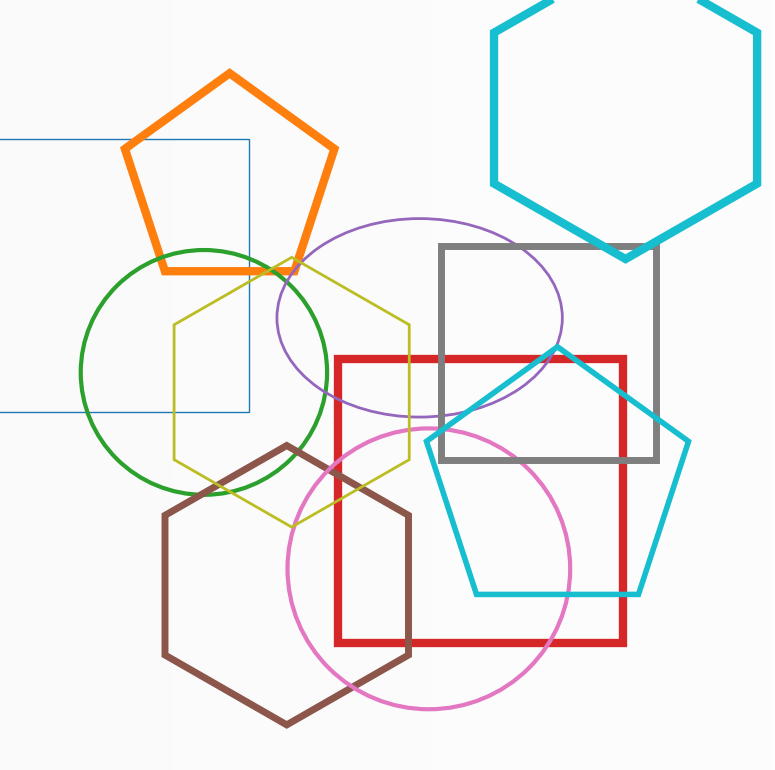[{"shape": "square", "thickness": 0.5, "radius": 0.89, "center": [0.144, 0.642]}, {"shape": "pentagon", "thickness": 3, "radius": 0.71, "center": [0.296, 0.763]}, {"shape": "circle", "thickness": 1.5, "radius": 0.79, "center": [0.263, 0.516]}, {"shape": "square", "thickness": 3, "radius": 0.92, "center": [0.621, 0.35]}, {"shape": "oval", "thickness": 1, "radius": 0.92, "center": [0.541, 0.587]}, {"shape": "hexagon", "thickness": 2.5, "radius": 0.91, "center": [0.37, 0.24]}, {"shape": "circle", "thickness": 1.5, "radius": 0.91, "center": [0.553, 0.261]}, {"shape": "square", "thickness": 2.5, "radius": 0.69, "center": [0.707, 0.542]}, {"shape": "hexagon", "thickness": 1, "radius": 0.88, "center": [0.376, 0.491]}, {"shape": "pentagon", "thickness": 2, "radius": 0.89, "center": [0.719, 0.372]}, {"shape": "hexagon", "thickness": 3, "radius": 0.98, "center": [0.807, 0.86]}]